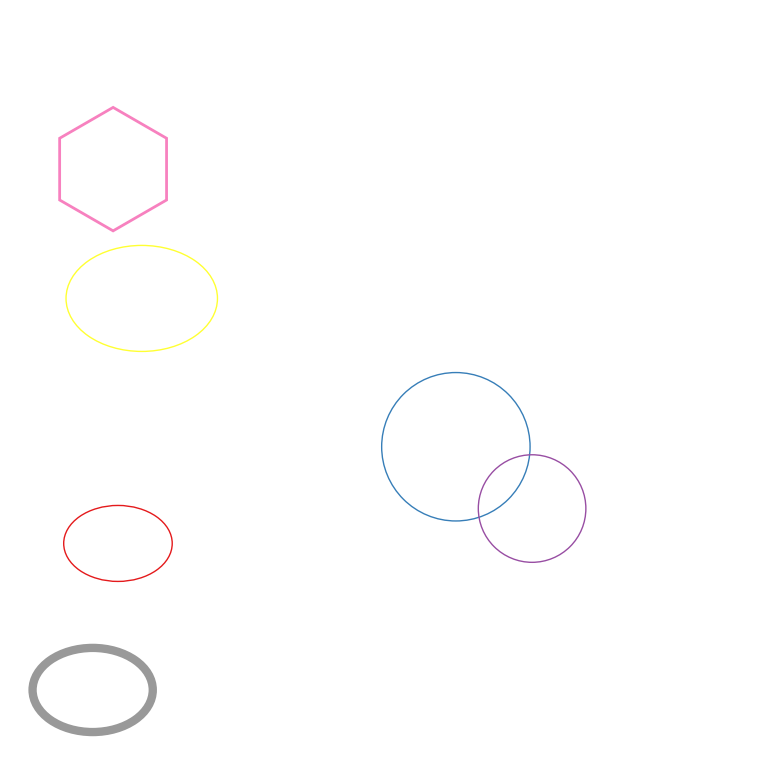[{"shape": "oval", "thickness": 0.5, "radius": 0.35, "center": [0.153, 0.294]}, {"shape": "circle", "thickness": 0.5, "radius": 0.48, "center": [0.592, 0.42]}, {"shape": "circle", "thickness": 0.5, "radius": 0.35, "center": [0.691, 0.34]}, {"shape": "oval", "thickness": 0.5, "radius": 0.49, "center": [0.184, 0.612]}, {"shape": "hexagon", "thickness": 1, "radius": 0.4, "center": [0.147, 0.78]}, {"shape": "oval", "thickness": 3, "radius": 0.39, "center": [0.12, 0.104]}]